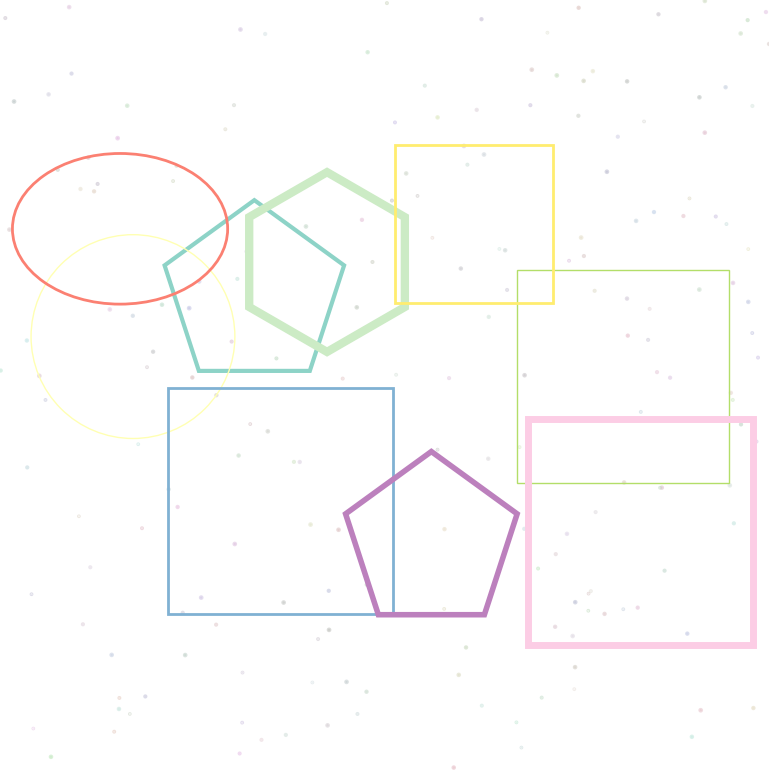[{"shape": "pentagon", "thickness": 1.5, "radius": 0.61, "center": [0.33, 0.617]}, {"shape": "circle", "thickness": 0.5, "radius": 0.66, "center": [0.173, 0.563]}, {"shape": "oval", "thickness": 1, "radius": 0.7, "center": [0.156, 0.703]}, {"shape": "square", "thickness": 1, "radius": 0.73, "center": [0.364, 0.349]}, {"shape": "square", "thickness": 0.5, "radius": 0.69, "center": [0.809, 0.511]}, {"shape": "square", "thickness": 2.5, "radius": 0.73, "center": [0.832, 0.309]}, {"shape": "pentagon", "thickness": 2, "radius": 0.59, "center": [0.56, 0.296]}, {"shape": "hexagon", "thickness": 3, "radius": 0.58, "center": [0.425, 0.66]}, {"shape": "square", "thickness": 1, "radius": 0.51, "center": [0.615, 0.71]}]